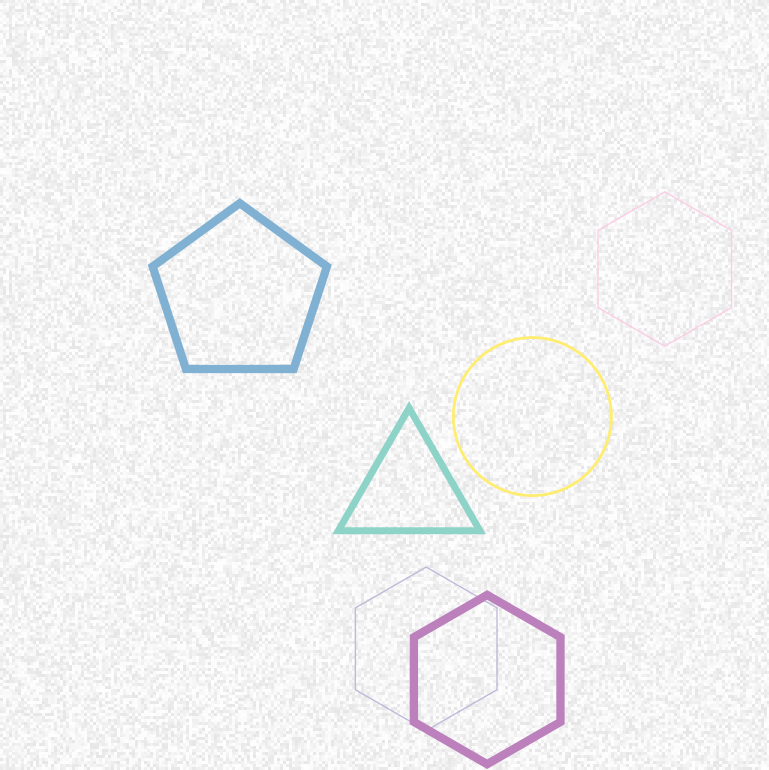[{"shape": "triangle", "thickness": 2.5, "radius": 0.53, "center": [0.531, 0.364]}, {"shape": "hexagon", "thickness": 0.5, "radius": 0.53, "center": [0.553, 0.157]}, {"shape": "pentagon", "thickness": 3, "radius": 0.6, "center": [0.311, 0.617]}, {"shape": "hexagon", "thickness": 0.5, "radius": 0.5, "center": [0.863, 0.651]}, {"shape": "hexagon", "thickness": 3, "radius": 0.55, "center": [0.633, 0.117]}, {"shape": "circle", "thickness": 1, "radius": 0.51, "center": [0.691, 0.459]}]